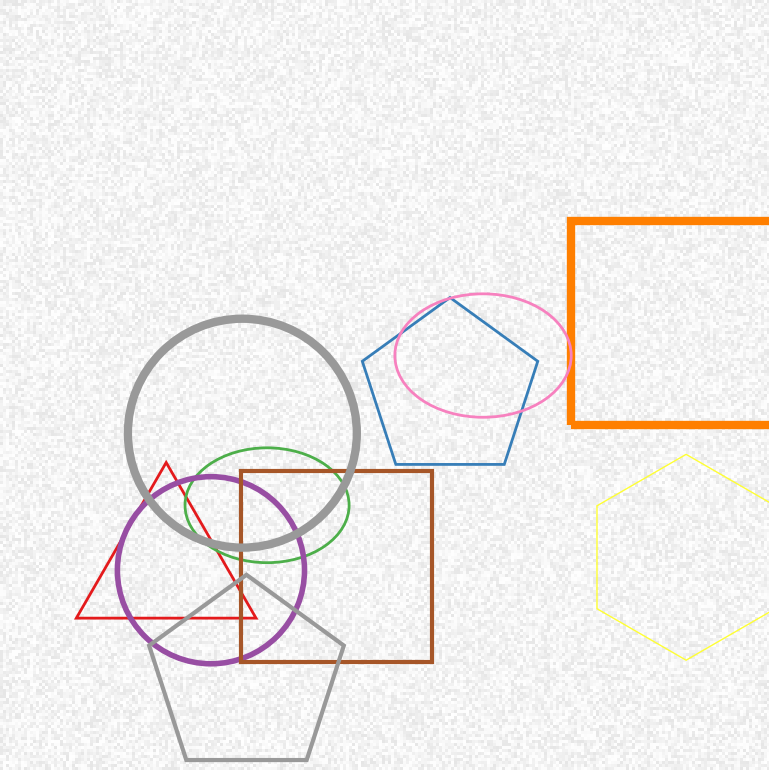[{"shape": "triangle", "thickness": 1, "radius": 0.67, "center": [0.216, 0.265]}, {"shape": "pentagon", "thickness": 1, "radius": 0.6, "center": [0.584, 0.494]}, {"shape": "oval", "thickness": 1, "radius": 0.53, "center": [0.347, 0.344]}, {"shape": "circle", "thickness": 2, "radius": 0.61, "center": [0.274, 0.259]}, {"shape": "square", "thickness": 3, "radius": 0.66, "center": [0.873, 0.58]}, {"shape": "hexagon", "thickness": 0.5, "radius": 0.67, "center": [0.891, 0.276]}, {"shape": "square", "thickness": 1.5, "radius": 0.62, "center": [0.437, 0.265]}, {"shape": "oval", "thickness": 1, "radius": 0.57, "center": [0.627, 0.538]}, {"shape": "pentagon", "thickness": 1.5, "radius": 0.66, "center": [0.32, 0.121]}, {"shape": "circle", "thickness": 3, "radius": 0.74, "center": [0.315, 0.437]}]